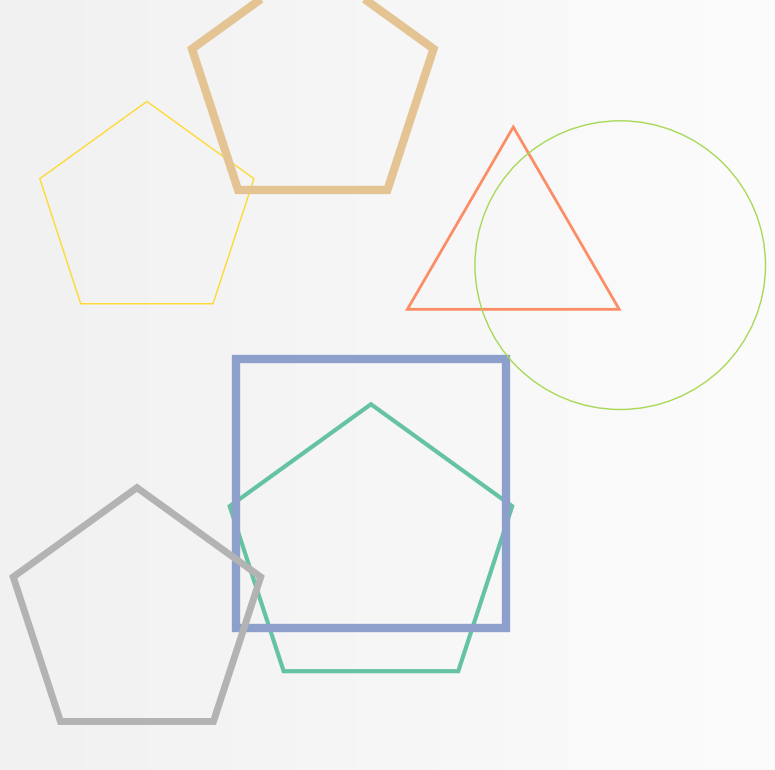[{"shape": "pentagon", "thickness": 1.5, "radius": 0.96, "center": [0.479, 0.283]}, {"shape": "triangle", "thickness": 1, "radius": 0.79, "center": [0.662, 0.677]}, {"shape": "square", "thickness": 3, "radius": 0.87, "center": [0.479, 0.359]}, {"shape": "circle", "thickness": 0.5, "radius": 0.94, "center": [0.8, 0.656]}, {"shape": "pentagon", "thickness": 0.5, "radius": 0.73, "center": [0.19, 0.723]}, {"shape": "pentagon", "thickness": 3, "radius": 0.82, "center": [0.404, 0.886]}, {"shape": "pentagon", "thickness": 2.5, "radius": 0.84, "center": [0.177, 0.199]}]